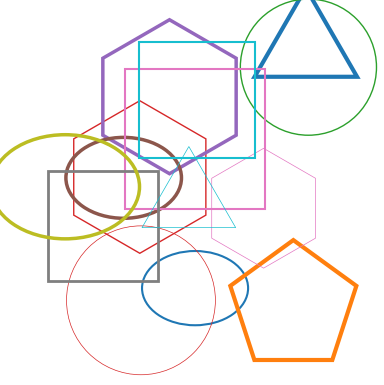[{"shape": "oval", "thickness": 1.5, "radius": 0.69, "center": [0.507, 0.252]}, {"shape": "triangle", "thickness": 3, "radius": 0.77, "center": [0.794, 0.877]}, {"shape": "pentagon", "thickness": 3, "radius": 0.86, "center": [0.762, 0.204]}, {"shape": "circle", "thickness": 1, "radius": 0.88, "center": [0.801, 0.826]}, {"shape": "circle", "thickness": 0.5, "radius": 0.97, "center": [0.366, 0.22]}, {"shape": "hexagon", "thickness": 1, "radius": 0.99, "center": [0.363, 0.54]}, {"shape": "hexagon", "thickness": 2.5, "radius": 1.0, "center": [0.44, 0.749]}, {"shape": "oval", "thickness": 2.5, "radius": 0.75, "center": [0.321, 0.538]}, {"shape": "square", "thickness": 1.5, "radius": 0.91, "center": [0.507, 0.639]}, {"shape": "hexagon", "thickness": 0.5, "radius": 0.78, "center": [0.685, 0.459]}, {"shape": "square", "thickness": 2, "radius": 0.71, "center": [0.268, 0.414]}, {"shape": "oval", "thickness": 2.5, "radius": 0.97, "center": [0.169, 0.515]}, {"shape": "triangle", "thickness": 0.5, "radius": 0.7, "center": [0.491, 0.479]}, {"shape": "square", "thickness": 1.5, "radius": 0.75, "center": [0.513, 0.74]}]